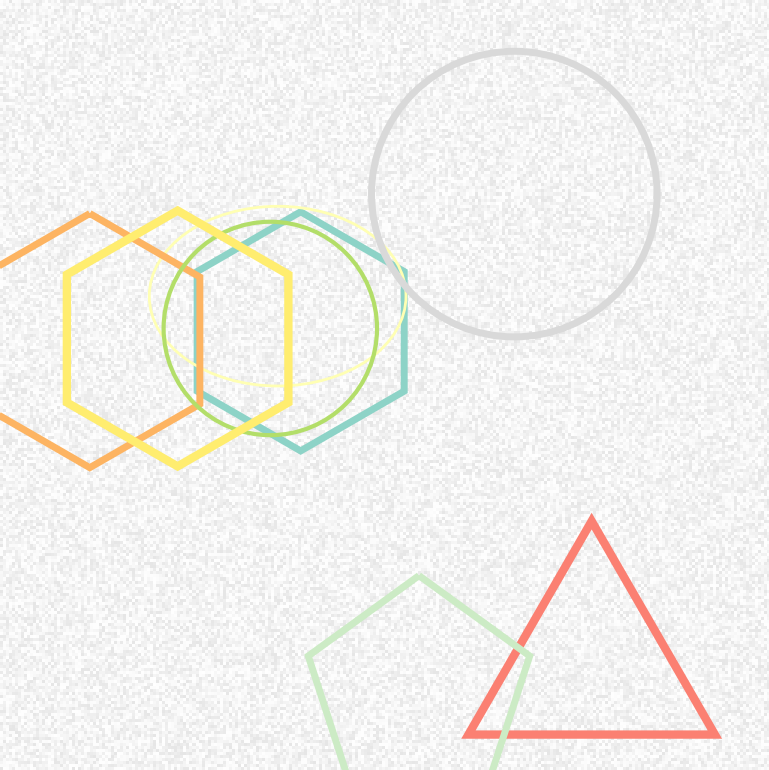[{"shape": "hexagon", "thickness": 2.5, "radius": 0.78, "center": [0.39, 0.57]}, {"shape": "oval", "thickness": 1, "radius": 0.83, "center": [0.361, 0.615]}, {"shape": "triangle", "thickness": 3, "radius": 0.92, "center": [0.768, 0.138]}, {"shape": "hexagon", "thickness": 2.5, "radius": 0.83, "center": [0.117, 0.558]}, {"shape": "circle", "thickness": 1.5, "radius": 0.69, "center": [0.351, 0.573]}, {"shape": "circle", "thickness": 2.5, "radius": 0.93, "center": [0.668, 0.748]}, {"shape": "pentagon", "thickness": 2.5, "radius": 0.76, "center": [0.544, 0.101]}, {"shape": "hexagon", "thickness": 3, "radius": 0.83, "center": [0.231, 0.56]}]